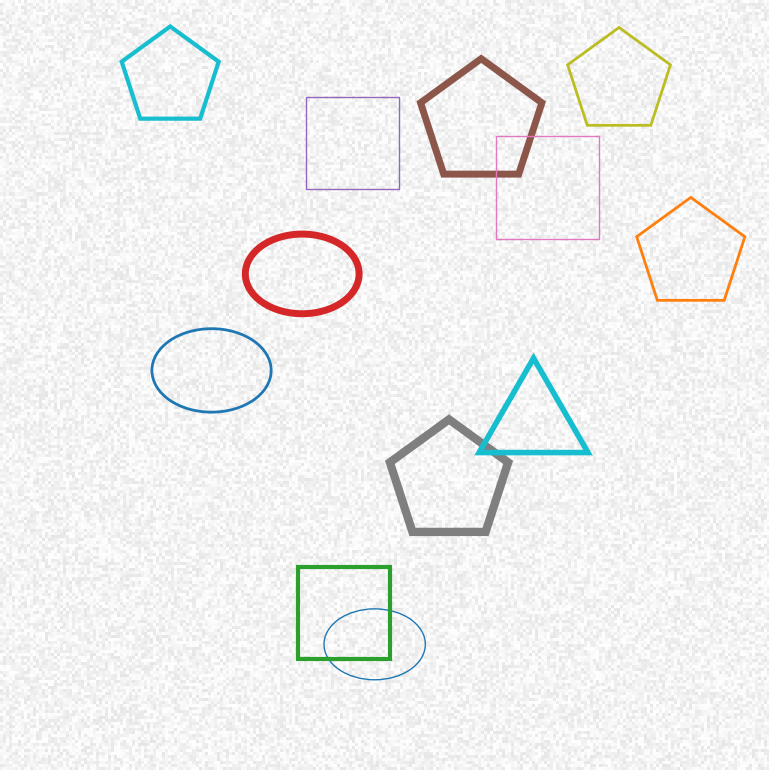[{"shape": "oval", "thickness": 0.5, "radius": 0.33, "center": [0.487, 0.163]}, {"shape": "oval", "thickness": 1, "radius": 0.39, "center": [0.275, 0.519]}, {"shape": "pentagon", "thickness": 1, "radius": 0.37, "center": [0.897, 0.67]}, {"shape": "square", "thickness": 1.5, "radius": 0.3, "center": [0.447, 0.204]}, {"shape": "oval", "thickness": 2.5, "radius": 0.37, "center": [0.392, 0.644]}, {"shape": "square", "thickness": 0.5, "radius": 0.3, "center": [0.458, 0.814]}, {"shape": "pentagon", "thickness": 2.5, "radius": 0.41, "center": [0.625, 0.841]}, {"shape": "square", "thickness": 0.5, "radius": 0.33, "center": [0.711, 0.756]}, {"shape": "pentagon", "thickness": 3, "radius": 0.4, "center": [0.583, 0.375]}, {"shape": "pentagon", "thickness": 1, "radius": 0.35, "center": [0.804, 0.894]}, {"shape": "triangle", "thickness": 2, "radius": 0.41, "center": [0.693, 0.453]}, {"shape": "pentagon", "thickness": 1.5, "radius": 0.33, "center": [0.221, 0.899]}]